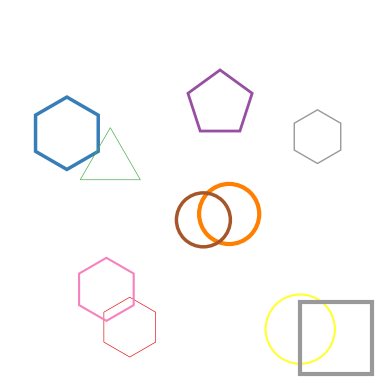[{"shape": "hexagon", "thickness": 0.5, "radius": 0.39, "center": [0.337, 0.15]}, {"shape": "hexagon", "thickness": 2.5, "radius": 0.47, "center": [0.174, 0.654]}, {"shape": "triangle", "thickness": 0.5, "radius": 0.45, "center": [0.286, 0.578]}, {"shape": "pentagon", "thickness": 2, "radius": 0.44, "center": [0.572, 0.731]}, {"shape": "circle", "thickness": 3, "radius": 0.39, "center": [0.595, 0.444]}, {"shape": "circle", "thickness": 1.5, "radius": 0.45, "center": [0.78, 0.145]}, {"shape": "circle", "thickness": 2.5, "radius": 0.35, "center": [0.528, 0.429]}, {"shape": "hexagon", "thickness": 1.5, "radius": 0.41, "center": [0.276, 0.248]}, {"shape": "square", "thickness": 3, "radius": 0.47, "center": [0.872, 0.123]}, {"shape": "hexagon", "thickness": 1, "radius": 0.35, "center": [0.825, 0.645]}]